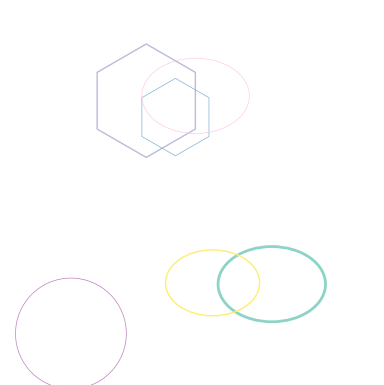[{"shape": "oval", "thickness": 2, "radius": 0.7, "center": [0.706, 0.262]}, {"shape": "hexagon", "thickness": 1, "radius": 0.74, "center": [0.38, 0.738]}, {"shape": "hexagon", "thickness": 0.5, "radius": 0.5, "center": [0.456, 0.696]}, {"shape": "oval", "thickness": 0.5, "radius": 0.7, "center": [0.508, 0.751]}, {"shape": "circle", "thickness": 0.5, "radius": 0.72, "center": [0.184, 0.134]}, {"shape": "oval", "thickness": 1, "radius": 0.61, "center": [0.552, 0.265]}]